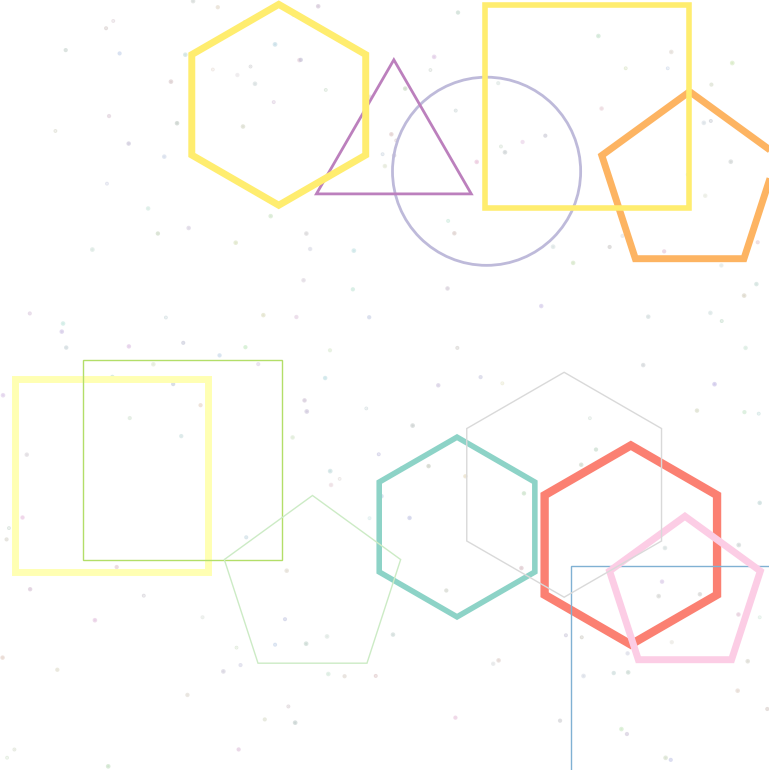[{"shape": "hexagon", "thickness": 2, "radius": 0.58, "center": [0.594, 0.316]}, {"shape": "square", "thickness": 2.5, "radius": 0.63, "center": [0.145, 0.382]}, {"shape": "circle", "thickness": 1, "radius": 0.61, "center": [0.632, 0.778]}, {"shape": "hexagon", "thickness": 3, "radius": 0.65, "center": [0.819, 0.292]}, {"shape": "square", "thickness": 0.5, "radius": 0.69, "center": [0.879, 0.128]}, {"shape": "pentagon", "thickness": 2.5, "radius": 0.6, "center": [0.896, 0.761]}, {"shape": "square", "thickness": 0.5, "radius": 0.65, "center": [0.237, 0.402]}, {"shape": "pentagon", "thickness": 2.5, "radius": 0.51, "center": [0.89, 0.227]}, {"shape": "hexagon", "thickness": 0.5, "radius": 0.73, "center": [0.733, 0.37]}, {"shape": "triangle", "thickness": 1, "radius": 0.58, "center": [0.511, 0.806]}, {"shape": "pentagon", "thickness": 0.5, "radius": 0.6, "center": [0.406, 0.236]}, {"shape": "square", "thickness": 2, "radius": 0.66, "center": [0.762, 0.862]}, {"shape": "hexagon", "thickness": 2.5, "radius": 0.65, "center": [0.362, 0.864]}]